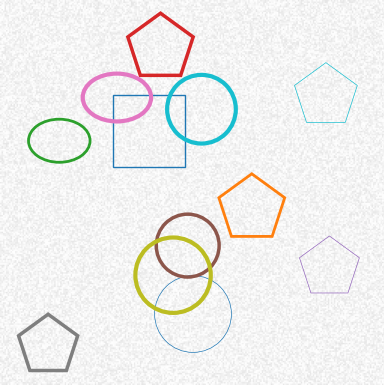[{"shape": "square", "thickness": 1, "radius": 0.47, "center": [0.386, 0.661]}, {"shape": "circle", "thickness": 0.5, "radius": 0.5, "center": [0.501, 0.184]}, {"shape": "pentagon", "thickness": 2, "radius": 0.45, "center": [0.654, 0.459]}, {"shape": "oval", "thickness": 2, "radius": 0.4, "center": [0.154, 0.634]}, {"shape": "pentagon", "thickness": 2.5, "radius": 0.45, "center": [0.417, 0.876]}, {"shape": "pentagon", "thickness": 0.5, "radius": 0.41, "center": [0.856, 0.305]}, {"shape": "circle", "thickness": 2.5, "radius": 0.41, "center": [0.488, 0.362]}, {"shape": "oval", "thickness": 3, "radius": 0.44, "center": [0.304, 0.747]}, {"shape": "pentagon", "thickness": 2.5, "radius": 0.4, "center": [0.125, 0.103]}, {"shape": "circle", "thickness": 3, "radius": 0.49, "center": [0.45, 0.285]}, {"shape": "pentagon", "thickness": 0.5, "radius": 0.43, "center": [0.846, 0.752]}, {"shape": "circle", "thickness": 3, "radius": 0.45, "center": [0.523, 0.716]}]